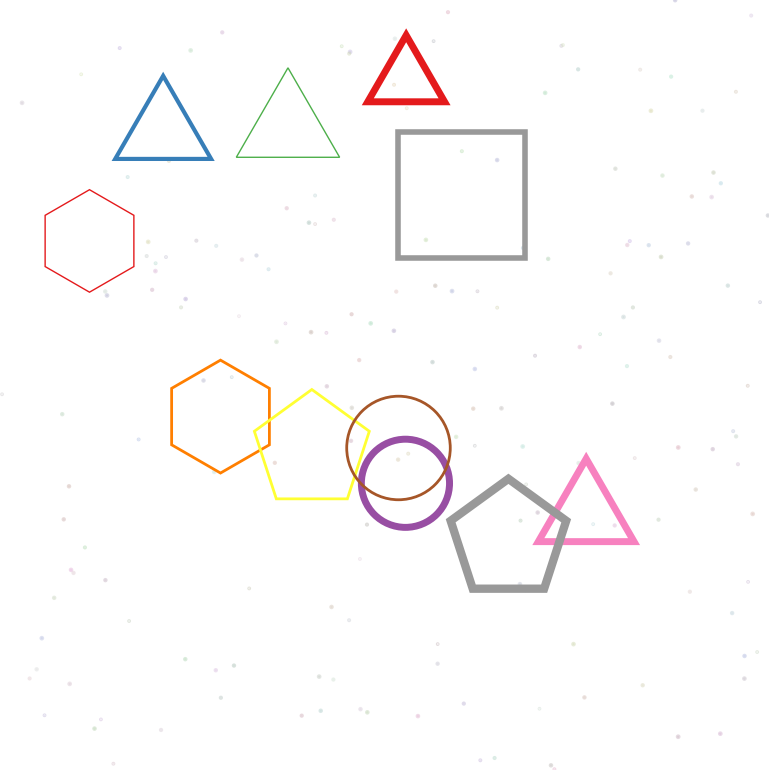[{"shape": "triangle", "thickness": 2.5, "radius": 0.29, "center": [0.527, 0.897]}, {"shape": "hexagon", "thickness": 0.5, "radius": 0.33, "center": [0.116, 0.687]}, {"shape": "triangle", "thickness": 1.5, "radius": 0.36, "center": [0.212, 0.83]}, {"shape": "triangle", "thickness": 0.5, "radius": 0.39, "center": [0.374, 0.834]}, {"shape": "circle", "thickness": 2.5, "radius": 0.29, "center": [0.527, 0.372]}, {"shape": "hexagon", "thickness": 1, "radius": 0.37, "center": [0.286, 0.459]}, {"shape": "pentagon", "thickness": 1, "radius": 0.39, "center": [0.405, 0.416]}, {"shape": "circle", "thickness": 1, "radius": 0.34, "center": [0.518, 0.418]}, {"shape": "triangle", "thickness": 2.5, "radius": 0.36, "center": [0.761, 0.332]}, {"shape": "pentagon", "thickness": 3, "radius": 0.39, "center": [0.66, 0.299]}, {"shape": "square", "thickness": 2, "radius": 0.41, "center": [0.599, 0.747]}]